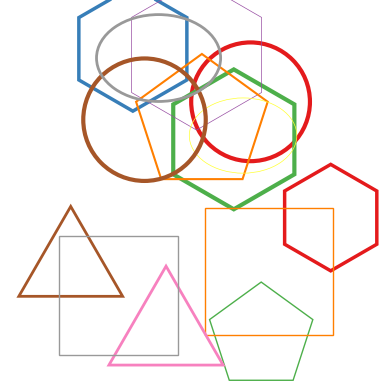[{"shape": "circle", "thickness": 3, "radius": 0.77, "center": [0.651, 0.736]}, {"shape": "hexagon", "thickness": 2.5, "radius": 0.69, "center": [0.859, 0.435]}, {"shape": "hexagon", "thickness": 2.5, "radius": 0.81, "center": [0.345, 0.873]}, {"shape": "hexagon", "thickness": 3, "radius": 0.91, "center": [0.607, 0.638]}, {"shape": "pentagon", "thickness": 1, "radius": 0.71, "center": [0.678, 0.126]}, {"shape": "hexagon", "thickness": 0.5, "radius": 0.98, "center": [0.51, 0.857]}, {"shape": "pentagon", "thickness": 1.5, "radius": 0.9, "center": [0.524, 0.68]}, {"shape": "square", "thickness": 1, "radius": 0.83, "center": [0.698, 0.295]}, {"shape": "oval", "thickness": 0.5, "radius": 0.7, "center": [0.631, 0.648]}, {"shape": "circle", "thickness": 3, "radius": 0.8, "center": [0.375, 0.689]}, {"shape": "triangle", "thickness": 2, "radius": 0.78, "center": [0.184, 0.308]}, {"shape": "triangle", "thickness": 2, "radius": 0.86, "center": [0.431, 0.137]}, {"shape": "oval", "thickness": 2, "radius": 0.81, "center": [0.412, 0.849]}, {"shape": "square", "thickness": 1, "radius": 0.77, "center": [0.308, 0.232]}]